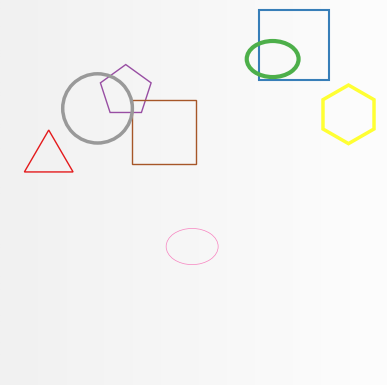[{"shape": "triangle", "thickness": 1, "radius": 0.36, "center": [0.126, 0.59]}, {"shape": "square", "thickness": 1.5, "radius": 0.45, "center": [0.758, 0.883]}, {"shape": "oval", "thickness": 3, "radius": 0.33, "center": [0.704, 0.847]}, {"shape": "pentagon", "thickness": 1, "radius": 0.34, "center": [0.325, 0.764]}, {"shape": "hexagon", "thickness": 2.5, "radius": 0.38, "center": [0.899, 0.703]}, {"shape": "square", "thickness": 1, "radius": 0.41, "center": [0.424, 0.657]}, {"shape": "oval", "thickness": 0.5, "radius": 0.34, "center": [0.496, 0.36]}, {"shape": "circle", "thickness": 2.5, "radius": 0.45, "center": [0.252, 0.718]}]